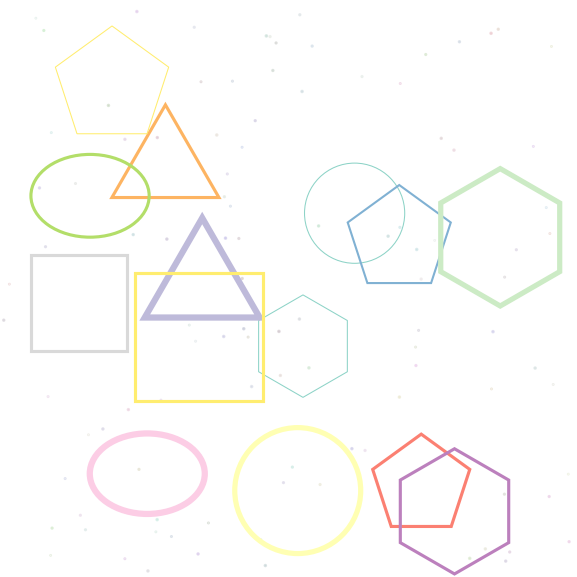[{"shape": "hexagon", "thickness": 0.5, "radius": 0.44, "center": [0.525, 0.4]}, {"shape": "circle", "thickness": 0.5, "radius": 0.43, "center": [0.614, 0.63]}, {"shape": "circle", "thickness": 2.5, "radius": 0.55, "center": [0.516, 0.15]}, {"shape": "triangle", "thickness": 3, "radius": 0.57, "center": [0.35, 0.507]}, {"shape": "pentagon", "thickness": 1.5, "radius": 0.44, "center": [0.729, 0.159]}, {"shape": "pentagon", "thickness": 1, "radius": 0.47, "center": [0.691, 0.585]}, {"shape": "triangle", "thickness": 1.5, "radius": 0.53, "center": [0.286, 0.711]}, {"shape": "oval", "thickness": 1.5, "radius": 0.51, "center": [0.156, 0.66]}, {"shape": "oval", "thickness": 3, "radius": 0.5, "center": [0.255, 0.179]}, {"shape": "square", "thickness": 1.5, "radius": 0.42, "center": [0.137, 0.475]}, {"shape": "hexagon", "thickness": 1.5, "radius": 0.54, "center": [0.787, 0.114]}, {"shape": "hexagon", "thickness": 2.5, "radius": 0.59, "center": [0.866, 0.588]}, {"shape": "pentagon", "thickness": 0.5, "radius": 0.52, "center": [0.194, 0.851]}, {"shape": "square", "thickness": 1.5, "radius": 0.56, "center": [0.345, 0.415]}]